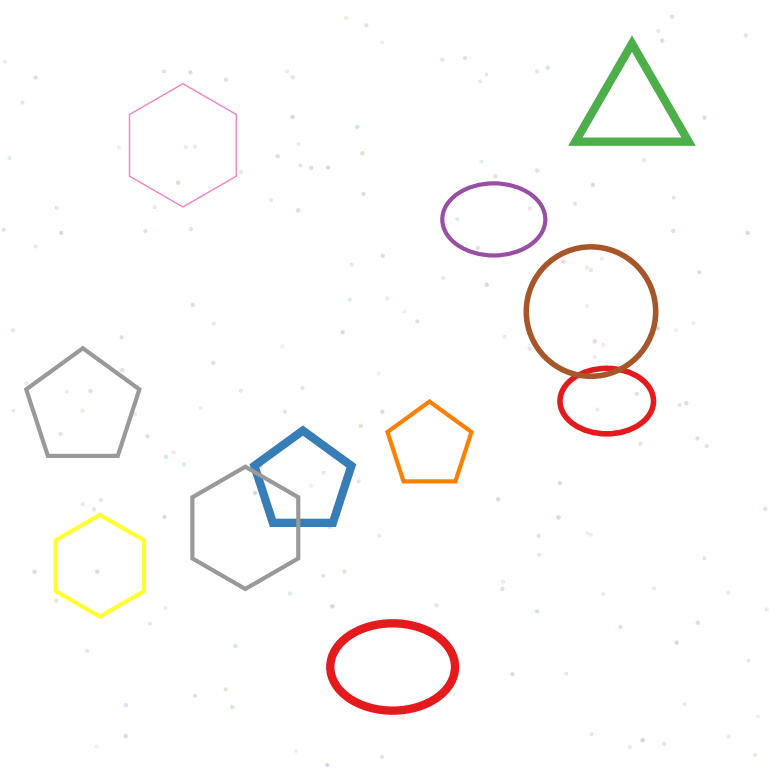[{"shape": "oval", "thickness": 3, "radius": 0.41, "center": [0.51, 0.134]}, {"shape": "oval", "thickness": 2, "radius": 0.3, "center": [0.788, 0.479]}, {"shape": "pentagon", "thickness": 3, "radius": 0.33, "center": [0.393, 0.375]}, {"shape": "triangle", "thickness": 3, "radius": 0.42, "center": [0.821, 0.858]}, {"shape": "oval", "thickness": 1.5, "radius": 0.33, "center": [0.641, 0.715]}, {"shape": "pentagon", "thickness": 1.5, "radius": 0.29, "center": [0.558, 0.421]}, {"shape": "hexagon", "thickness": 1.5, "radius": 0.33, "center": [0.13, 0.265]}, {"shape": "circle", "thickness": 2, "radius": 0.42, "center": [0.768, 0.595]}, {"shape": "hexagon", "thickness": 0.5, "radius": 0.4, "center": [0.238, 0.811]}, {"shape": "pentagon", "thickness": 1.5, "radius": 0.39, "center": [0.108, 0.47]}, {"shape": "hexagon", "thickness": 1.5, "radius": 0.4, "center": [0.319, 0.314]}]